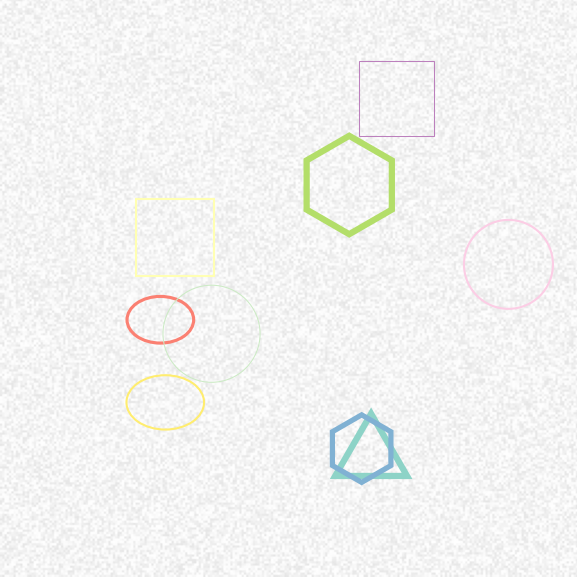[{"shape": "triangle", "thickness": 3, "radius": 0.36, "center": [0.643, 0.211]}, {"shape": "square", "thickness": 1, "radius": 0.33, "center": [0.303, 0.589]}, {"shape": "oval", "thickness": 1.5, "radius": 0.29, "center": [0.278, 0.445]}, {"shape": "hexagon", "thickness": 2.5, "radius": 0.29, "center": [0.626, 0.222]}, {"shape": "hexagon", "thickness": 3, "radius": 0.43, "center": [0.605, 0.679]}, {"shape": "circle", "thickness": 1, "radius": 0.39, "center": [0.88, 0.541]}, {"shape": "square", "thickness": 0.5, "radius": 0.32, "center": [0.686, 0.828]}, {"shape": "circle", "thickness": 0.5, "radius": 0.42, "center": [0.366, 0.421]}, {"shape": "oval", "thickness": 1, "radius": 0.34, "center": [0.286, 0.302]}]